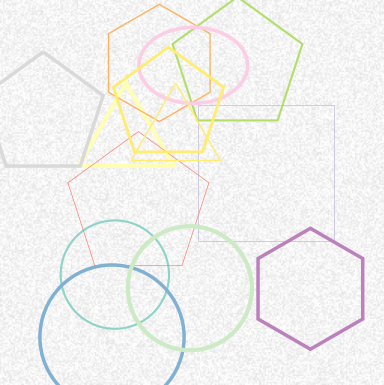[{"shape": "circle", "thickness": 1.5, "radius": 0.7, "center": [0.298, 0.287]}, {"shape": "triangle", "thickness": 3, "radius": 0.72, "center": [0.327, 0.641]}, {"shape": "square", "thickness": 0.5, "radius": 0.88, "center": [0.691, 0.551]}, {"shape": "pentagon", "thickness": 0.5, "radius": 0.96, "center": [0.359, 0.466]}, {"shape": "circle", "thickness": 2.5, "radius": 0.94, "center": [0.291, 0.124]}, {"shape": "hexagon", "thickness": 1, "radius": 0.76, "center": [0.414, 0.836]}, {"shape": "pentagon", "thickness": 1.5, "radius": 0.89, "center": [0.617, 0.831]}, {"shape": "oval", "thickness": 2.5, "radius": 0.71, "center": [0.502, 0.83]}, {"shape": "pentagon", "thickness": 2.5, "radius": 0.82, "center": [0.112, 0.701]}, {"shape": "hexagon", "thickness": 2.5, "radius": 0.78, "center": [0.806, 0.25]}, {"shape": "circle", "thickness": 3, "radius": 0.81, "center": [0.493, 0.251]}, {"shape": "pentagon", "thickness": 2, "radius": 0.75, "center": [0.438, 0.727]}, {"shape": "triangle", "thickness": 1, "radius": 0.67, "center": [0.456, 0.65]}]